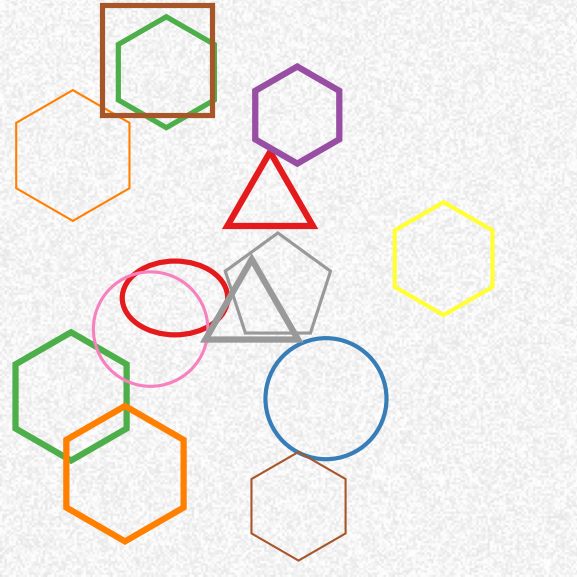[{"shape": "oval", "thickness": 2.5, "radius": 0.46, "center": [0.303, 0.483]}, {"shape": "triangle", "thickness": 3, "radius": 0.43, "center": [0.468, 0.651]}, {"shape": "circle", "thickness": 2, "radius": 0.52, "center": [0.564, 0.309]}, {"shape": "hexagon", "thickness": 3, "radius": 0.56, "center": [0.123, 0.313]}, {"shape": "hexagon", "thickness": 2.5, "radius": 0.48, "center": [0.288, 0.874]}, {"shape": "hexagon", "thickness": 3, "radius": 0.42, "center": [0.515, 0.8]}, {"shape": "hexagon", "thickness": 3, "radius": 0.59, "center": [0.216, 0.179]}, {"shape": "hexagon", "thickness": 1, "radius": 0.57, "center": [0.126, 0.73]}, {"shape": "hexagon", "thickness": 2, "radius": 0.49, "center": [0.768, 0.551]}, {"shape": "square", "thickness": 2.5, "radius": 0.48, "center": [0.272, 0.895]}, {"shape": "hexagon", "thickness": 1, "radius": 0.47, "center": [0.517, 0.123]}, {"shape": "circle", "thickness": 1.5, "radius": 0.5, "center": [0.261, 0.429]}, {"shape": "pentagon", "thickness": 1.5, "radius": 0.48, "center": [0.481, 0.5]}, {"shape": "triangle", "thickness": 3, "radius": 0.46, "center": [0.436, 0.458]}]